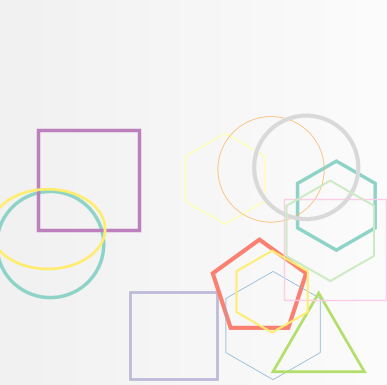[{"shape": "circle", "thickness": 2.5, "radius": 0.69, "center": [0.13, 0.365]}, {"shape": "hexagon", "thickness": 2.5, "radius": 0.58, "center": [0.868, 0.466]}, {"shape": "hexagon", "thickness": 1, "radius": 0.59, "center": [0.581, 0.536]}, {"shape": "square", "thickness": 2, "radius": 0.56, "center": [0.447, 0.129]}, {"shape": "pentagon", "thickness": 3, "radius": 0.63, "center": [0.67, 0.251]}, {"shape": "hexagon", "thickness": 0.5, "radius": 0.7, "center": [0.705, 0.154]}, {"shape": "circle", "thickness": 0.5, "radius": 0.69, "center": [0.7, 0.56]}, {"shape": "triangle", "thickness": 2, "radius": 0.68, "center": [0.822, 0.103]}, {"shape": "square", "thickness": 1, "radius": 0.66, "center": [0.864, 0.352]}, {"shape": "circle", "thickness": 3, "radius": 0.67, "center": [0.79, 0.565]}, {"shape": "square", "thickness": 2.5, "radius": 0.65, "center": [0.228, 0.531]}, {"shape": "hexagon", "thickness": 1.5, "radius": 0.65, "center": [0.852, 0.4]}, {"shape": "hexagon", "thickness": 1.5, "radius": 0.53, "center": [0.702, 0.242]}, {"shape": "oval", "thickness": 2, "radius": 0.74, "center": [0.123, 0.405]}]